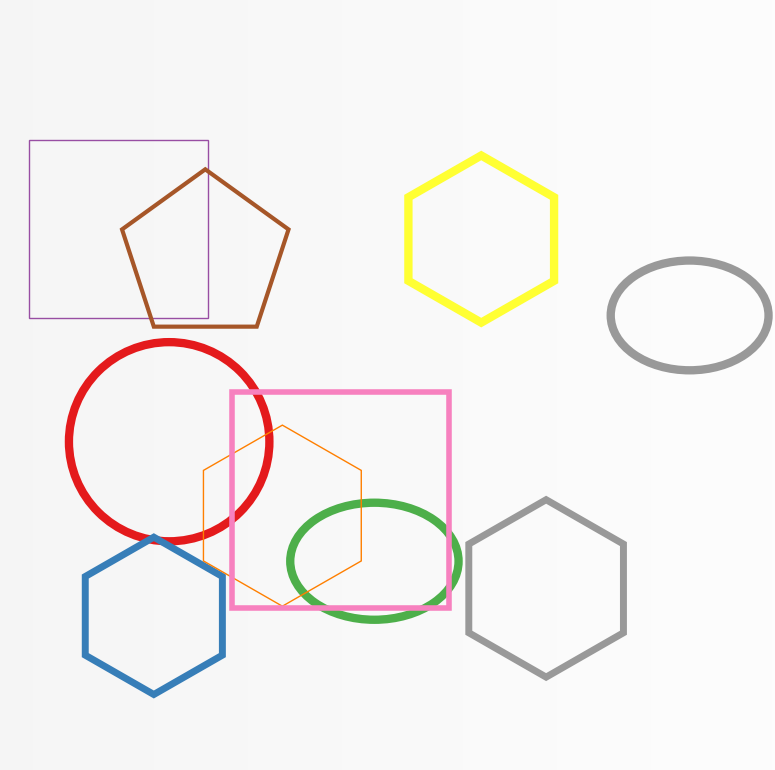[{"shape": "circle", "thickness": 3, "radius": 0.65, "center": [0.218, 0.426]}, {"shape": "hexagon", "thickness": 2.5, "radius": 0.51, "center": [0.198, 0.2]}, {"shape": "oval", "thickness": 3, "radius": 0.54, "center": [0.483, 0.271]}, {"shape": "square", "thickness": 0.5, "radius": 0.58, "center": [0.153, 0.702]}, {"shape": "hexagon", "thickness": 0.5, "radius": 0.59, "center": [0.364, 0.33]}, {"shape": "hexagon", "thickness": 3, "radius": 0.54, "center": [0.621, 0.69]}, {"shape": "pentagon", "thickness": 1.5, "radius": 0.56, "center": [0.265, 0.667]}, {"shape": "square", "thickness": 2, "radius": 0.7, "center": [0.439, 0.351]}, {"shape": "oval", "thickness": 3, "radius": 0.51, "center": [0.89, 0.59]}, {"shape": "hexagon", "thickness": 2.5, "radius": 0.58, "center": [0.705, 0.236]}]